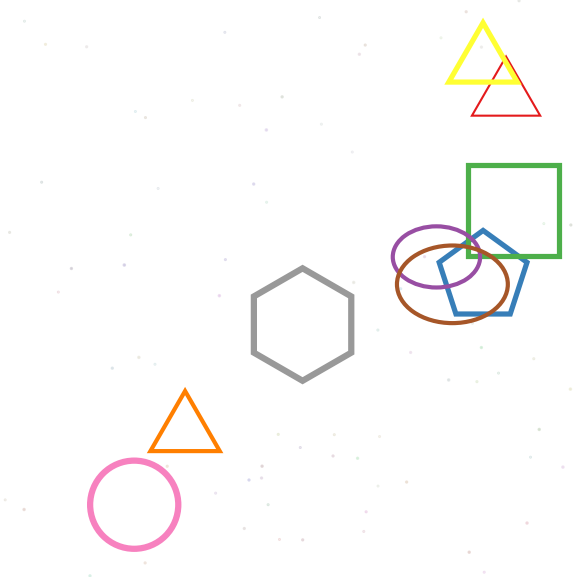[{"shape": "triangle", "thickness": 1, "radius": 0.34, "center": [0.876, 0.833]}, {"shape": "pentagon", "thickness": 2.5, "radius": 0.4, "center": [0.837, 0.52]}, {"shape": "square", "thickness": 2.5, "radius": 0.39, "center": [0.889, 0.634]}, {"shape": "oval", "thickness": 2, "radius": 0.38, "center": [0.756, 0.554]}, {"shape": "triangle", "thickness": 2, "radius": 0.35, "center": [0.32, 0.253]}, {"shape": "triangle", "thickness": 2.5, "radius": 0.34, "center": [0.836, 0.891]}, {"shape": "oval", "thickness": 2, "radius": 0.48, "center": [0.783, 0.507]}, {"shape": "circle", "thickness": 3, "radius": 0.38, "center": [0.232, 0.125]}, {"shape": "hexagon", "thickness": 3, "radius": 0.49, "center": [0.524, 0.437]}]